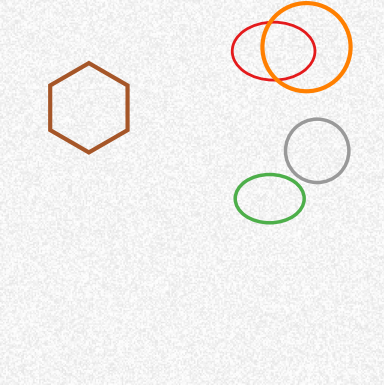[{"shape": "oval", "thickness": 2, "radius": 0.54, "center": [0.711, 0.867]}, {"shape": "oval", "thickness": 2.5, "radius": 0.45, "center": [0.701, 0.484]}, {"shape": "circle", "thickness": 3, "radius": 0.57, "center": [0.796, 0.877]}, {"shape": "hexagon", "thickness": 3, "radius": 0.58, "center": [0.231, 0.72]}, {"shape": "circle", "thickness": 2.5, "radius": 0.41, "center": [0.824, 0.608]}]